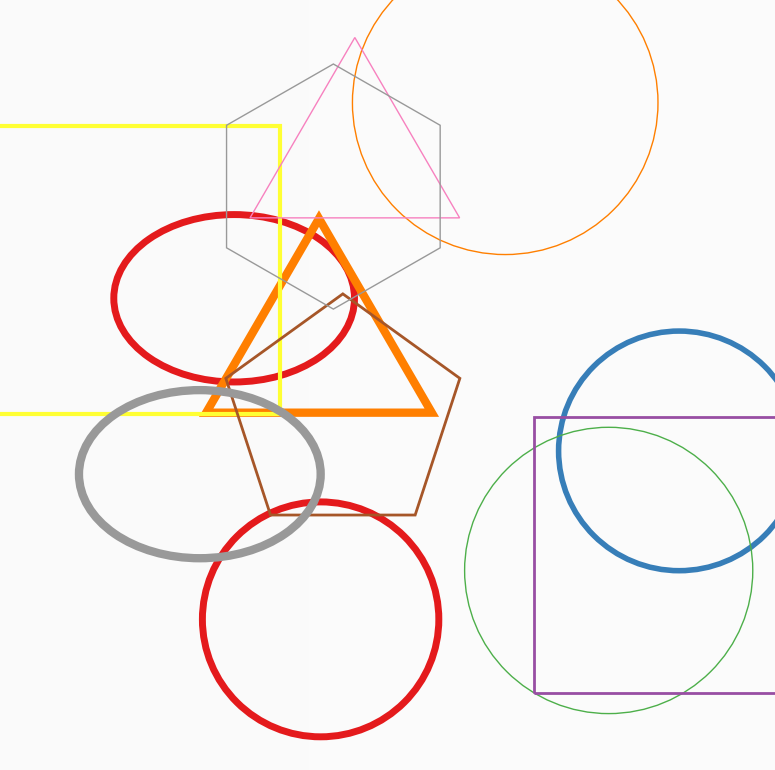[{"shape": "oval", "thickness": 2.5, "radius": 0.78, "center": [0.302, 0.613]}, {"shape": "circle", "thickness": 2.5, "radius": 0.76, "center": [0.414, 0.196]}, {"shape": "circle", "thickness": 2, "radius": 0.78, "center": [0.876, 0.414]}, {"shape": "circle", "thickness": 0.5, "radius": 0.93, "center": [0.785, 0.259]}, {"shape": "square", "thickness": 1, "radius": 0.9, "center": [0.869, 0.279]}, {"shape": "circle", "thickness": 0.5, "radius": 0.99, "center": [0.652, 0.867]}, {"shape": "triangle", "thickness": 3, "radius": 0.84, "center": [0.412, 0.548]}, {"shape": "square", "thickness": 1.5, "radius": 0.93, "center": [0.175, 0.649]}, {"shape": "pentagon", "thickness": 1, "radius": 0.79, "center": [0.442, 0.46]}, {"shape": "triangle", "thickness": 0.5, "radius": 0.78, "center": [0.458, 0.795]}, {"shape": "hexagon", "thickness": 0.5, "radius": 0.8, "center": [0.43, 0.758]}, {"shape": "oval", "thickness": 3, "radius": 0.78, "center": [0.258, 0.384]}]